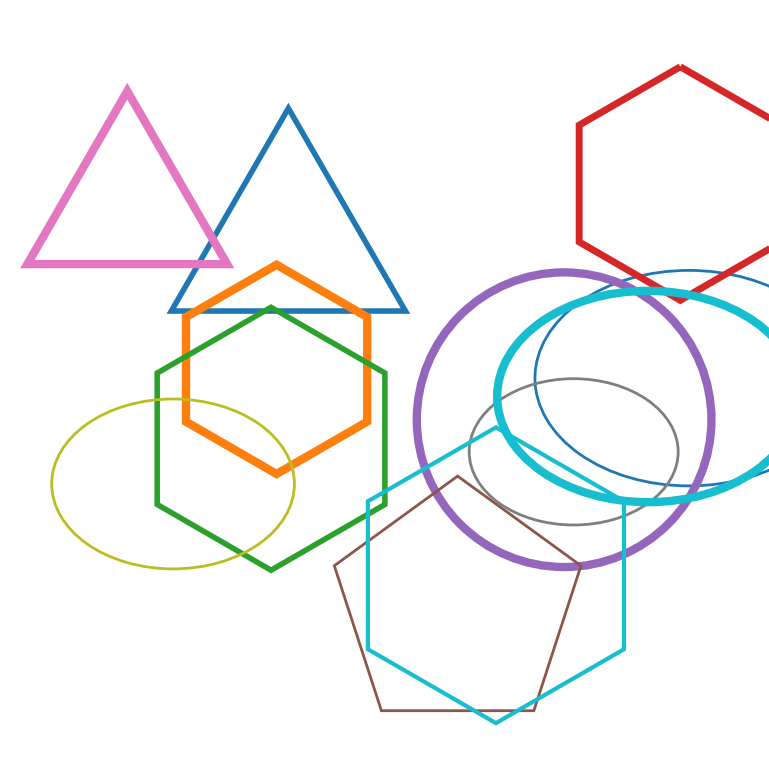[{"shape": "oval", "thickness": 1, "radius": 1.0, "center": [0.895, 0.509]}, {"shape": "triangle", "thickness": 2, "radius": 0.88, "center": [0.375, 0.684]}, {"shape": "hexagon", "thickness": 3, "radius": 0.68, "center": [0.359, 0.52]}, {"shape": "hexagon", "thickness": 2, "radius": 0.85, "center": [0.352, 0.43]}, {"shape": "hexagon", "thickness": 2.5, "radius": 0.76, "center": [0.884, 0.762]}, {"shape": "circle", "thickness": 3, "radius": 0.96, "center": [0.733, 0.455]}, {"shape": "pentagon", "thickness": 1, "radius": 0.84, "center": [0.594, 0.213]}, {"shape": "triangle", "thickness": 3, "radius": 0.75, "center": [0.165, 0.732]}, {"shape": "oval", "thickness": 1, "radius": 0.68, "center": [0.745, 0.413]}, {"shape": "oval", "thickness": 1, "radius": 0.79, "center": [0.225, 0.371]}, {"shape": "hexagon", "thickness": 1.5, "radius": 0.96, "center": [0.644, 0.253]}, {"shape": "oval", "thickness": 3, "radius": 0.98, "center": [0.842, 0.485]}]